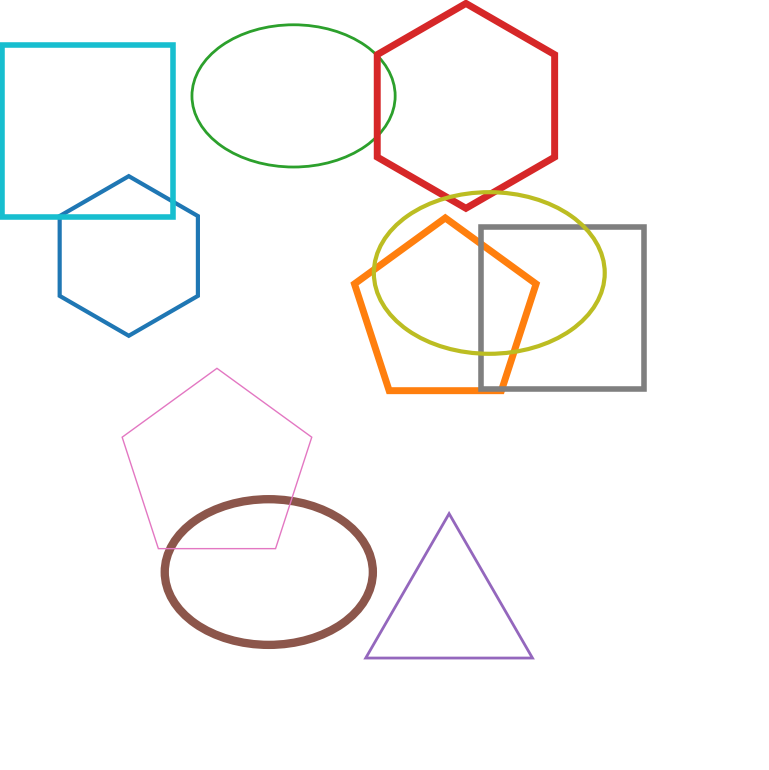[{"shape": "hexagon", "thickness": 1.5, "radius": 0.52, "center": [0.167, 0.668]}, {"shape": "pentagon", "thickness": 2.5, "radius": 0.62, "center": [0.578, 0.593]}, {"shape": "oval", "thickness": 1, "radius": 0.66, "center": [0.381, 0.875]}, {"shape": "hexagon", "thickness": 2.5, "radius": 0.67, "center": [0.605, 0.863]}, {"shape": "triangle", "thickness": 1, "radius": 0.63, "center": [0.583, 0.208]}, {"shape": "oval", "thickness": 3, "radius": 0.68, "center": [0.349, 0.257]}, {"shape": "pentagon", "thickness": 0.5, "radius": 0.65, "center": [0.282, 0.392]}, {"shape": "square", "thickness": 2, "radius": 0.53, "center": [0.731, 0.6]}, {"shape": "oval", "thickness": 1.5, "radius": 0.75, "center": [0.635, 0.645]}, {"shape": "square", "thickness": 2, "radius": 0.56, "center": [0.114, 0.83]}]